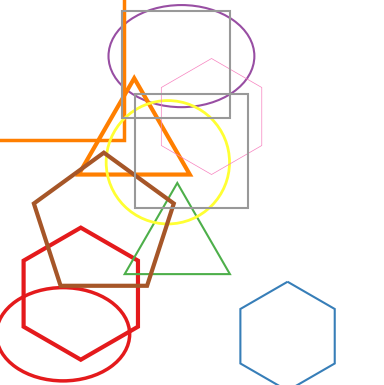[{"shape": "oval", "thickness": 2.5, "radius": 0.87, "center": [0.164, 0.132]}, {"shape": "hexagon", "thickness": 3, "radius": 0.86, "center": [0.21, 0.237]}, {"shape": "hexagon", "thickness": 1.5, "radius": 0.71, "center": [0.747, 0.127]}, {"shape": "triangle", "thickness": 1.5, "radius": 0.79, "center": [0.46, 0.367]}, {"shape": "oval", "thickness": 1.5, "radius": 0.95, "center": [0.471, 0.854]}, {"shape": "square", "thickness": 2.5, "radius": 0.92, "center": [0.138, 0.821]}, {"shape": "triangle", "thickness": 3, "radius": 0.83, "center": [0.349, 0.63]}, {"shape": "circle", "thickness": 2, "radius": 0.8, "center": [0.436, 0.579]}, {"shape": "pentagon", "thickness": 3, "radius": 0.96, "center": [0.27, 0.412]}, {"shape": "hexagon", "thickness": 0.5, "radius": 0.75, "center": [0.549, 0.697]}, {"shape": "square", "thickness": 1.5, "radius": 0.7, "center": [0.457, 0.832]}, {"shape": "square", "thickness": 1.5, "radius": 0.74, "center": [0.498, 0.608]}]